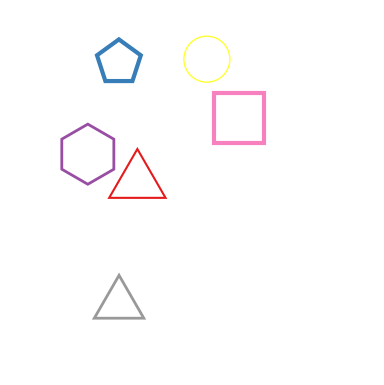[{"shape": "triangle", "thickness": 1.5, "radius": 0.42, "center": [0.357, 0.528]}, {"shape": "pentagon", "thickness": 3, "radius": 0.3, "center": [0.309, 0.838]}, {"shape": "hexagon", "thickness": 2, "radius": 0.39, "center": [0.228, 0.6]}, {"shape": "circle", "thickness": 1, "radius": 0.3, "center": [0.537, 0.846]}, {"shape": "square", "thickness": 3, "radius": 0.33, "center": [0.621, 0.694]}, {"shape": "triangle", "thickness": 2, "radius": 0.37, "center": [0.309, 0.211]}]